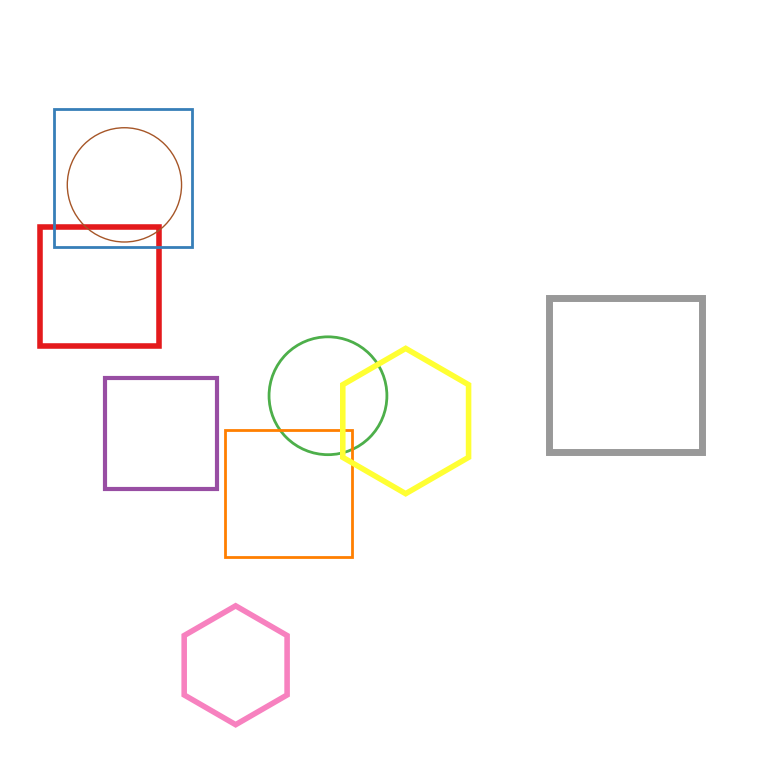[{"shape": "square", "thickness": 2, "radius": 0.39, "center": [0.129, 0.629]}, {"shape": "square", "thickness": 1, "radius": 0.45, "center": [0.159, 0.769]}, {"shape": "circle", "thickness": 1, "radius": 0.38, "center": [0.426, 0.486]}, {"shape": "square", "thickness": 1.5, "radius": 0.36, "center": [0.209, 0.437]}, {"shape": "square", "thickness": 1, "radius": 0.41, "center": [0.375, 0.359]}, {"shape": "hexagon", "thickness": 2, "radius": 0.47, "center": [0.527, 0.453]}, {"shape": "circle", "thickness": 0.5, "radius": 0.37, "center": [0.162, 0.76]}, {"shape": "hexagon", "thickness": 2, "radius": 0.39, "center": [0.306, 0.136]}, {"shape": "square", "thickness": 2.5, "radius": 0.5, "center": [0.812, 0.513]}]